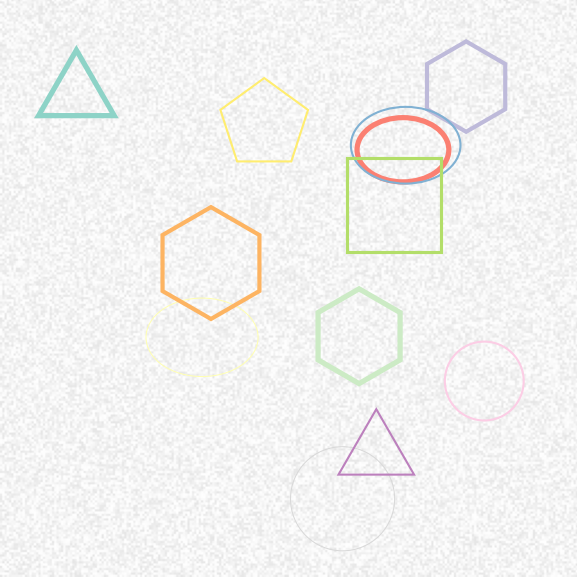[{"shape": "triangle", "thickness": 2.5, "radius": 0.38, "center": [0.132, 0.837]}, {"shape": "oval", "thickness": 0.5, "radius": 0.49, "center": [0.35, 0.415]}, {"shape": "hexagon", "thickness": 2, "radius": 0.39, "center": [0.807, 0.849]}, {"shape": "oval", "thickness": 2.5, "radius": 0.4, "center": [0.698, 0.74]}, {"shape": "oval", "thickness": 1, "radius": 0.47, "center": [0.702, 0.748]}, {"shape": "hexagon", "thickness": 2, "radius": 0.48, "center": [0.365, 0.544]}, {"shape": "square", "thickness": 1.5, "radius": 0.41, "center": [0.682, 0.645]}, {"shape": "circle", "thickness": 1, "radius": 0.34, "center": [0.839, 0.339]}, {"shape": "circle", "thickness": 0.5, "radius": 0.45, "center": [0.593, 0.135]}, {"shape": "triangle", "thickness": 1, "radius": 0.38, "center": [0.652, 0.215]}, {"shape": "hexagon", "thickness": 2.5, "radius": 0.41, "center": [0.622, 0.417]}, {"shape": "pentagon", "thickness": 1, "radius": 0.4, "center": [0.458, 0.784]}]